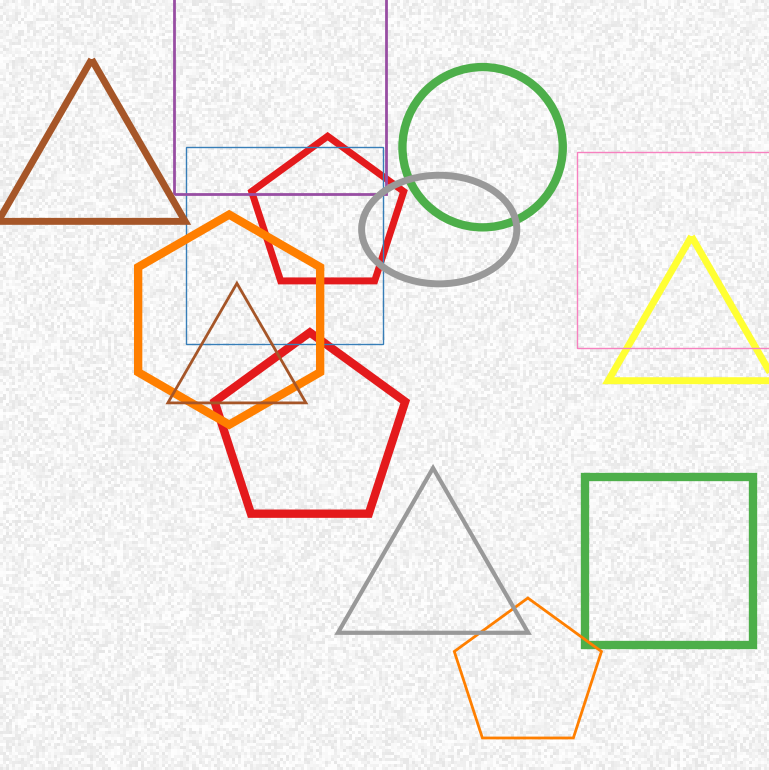[{"shape": "pentagon", "thickness": 3, "radius": 0.65, "center": [0.402, 0.438]}, {"shape": "pentagon", "thickness": 2.5, "radius": 0.52, "center": [0.426, 0.719]}, {"shape": "square", "thickness": 0.5, "radius": 0.64, "center": [0.369, 0.681]}, {"shape": "square", "thickness": 3, "radius": 0.55, "center": [0.869, 0.272]}, {"shape": "circle", "thickness": 3, "radius": 0.52, "center": [0.627, 0.809]}, {"shape": "square", "thickness": 1, "radius": 0.69, "center": [0.364, 0.886]}, {"shape": "hexagon", "thickness": 3, "radius": 0.68, "center": [0.298, 0.585]}, {"shape": "pentagon", "thickness": 1, "radius": 0.5, "center": [0.686, 0.123]}, {"shape": "triangle", "thickness": 2.5, "radius": 0.62, "center": [0.898, 0.568]}, {"shape": "triangle", "thickness": 2.5, "radius": 0.7, "center": [0.119, 0.783]}, {"shape": "triangle", "thickness": 1, "radius": 0.52, "center": [0.308, 0.529]}, {"shape": "square", "thickness": 0.5, "radius": 0.64, "center": [0.877, 0.675]}, {"shape": "oval", "thickness": 2.5, "radius": 0.5, "center": [0.57, 0.702]}, {"shape": "triangle", "thickness": 1.5, "radius": 0.71, "center": [0.562, 0.25]}]